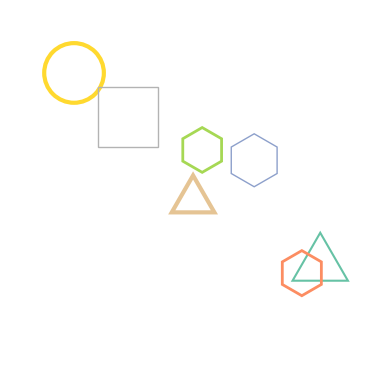[{"shape": "triangle", "thickness": 1.5, "radius": 0.42, "center": [0.832, 0.312]}, {"shape": "hexagon", "thickness": 2, "radius": 0.29, "center": [0.784, 0.291]}, {"shape": "hexagon", "thickness": 1, "radius": 0.34, "center": [0.66, 0.584]}, {"shape": "hexagon", "thickness": 2, "radius": 0.29, "center": [0.525, 0.611]}, {"shape": "circle", "thickness": 3, "radius": 0.39, "center": [0.192, 0.811]}, {"shape": "triangle", "thickness": 3, "radius": 0.32, "center": [0.501, 0.48]}, {"shape": "square", "thickness": 1, "radius": 0.39, "center": [0.332, 0.696]}]